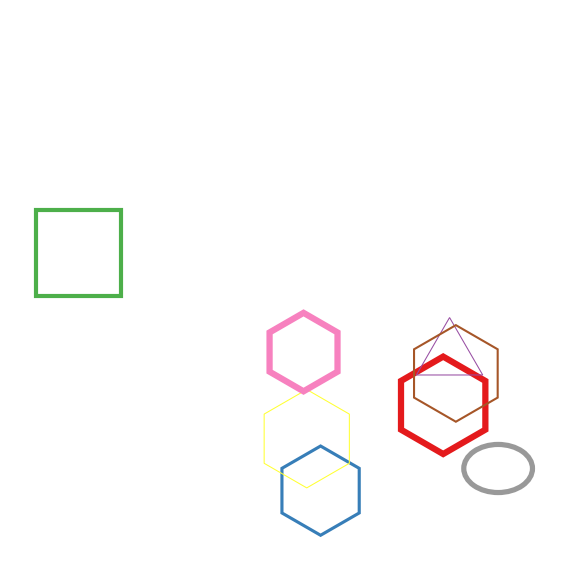[{"shape": "hexagon", "thickness": 3, "radius": 0.42, "center": [0.767, 0.297]}, {"shape": "hexagon", "thickness": 1.5, "radius": 0.39, "center": [0.555, 0.15]}, {"shape": "square", "thickness": 2, "radius": 0.37, "center": [0.136, 0.561]}, {"shape": "triangle", "thickness": 0.5, "radius": 0.33, "center": [0.778, 0.383]}, {"shape": "hexagon", "thickness": 0.5, "radius": 0.43, "center": [0.531, 0.239]}, {"shape": "hexagon", "thickness": 1, "radius": 0.42, "center": [0.789, 0.352]}, {"shape": "hexagon", "thickness": 3, "radius": 0.34, "center": [0.526, 0.389]}, {"shape": "oval", "thickness": 2.5, "radius": 0.3, "center": [0.863, 0.188]}]